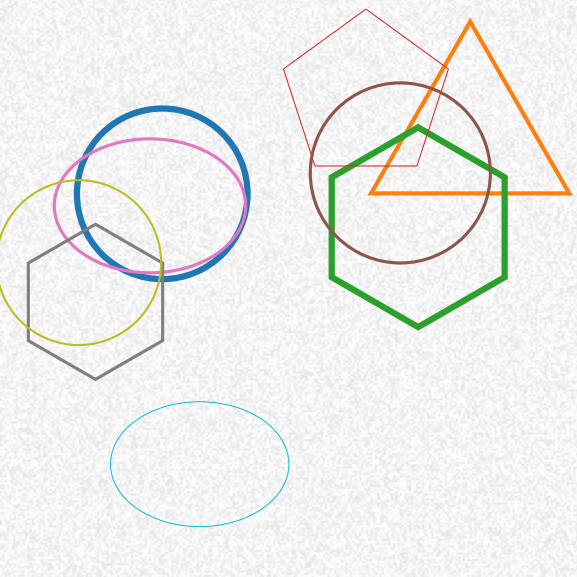[{"shape": "circle", "thickness": 3, "radius": 0.74, "center": [0.281, 0.663]}, {"shape": "triangle", "thickness": 2, "radius": 0.99, "center": [0.814, 0.763]}, {"shape": "hexagon", "thickness": 3, "radius": 0.86, "center": [0.724, 0.606]}, {"shape": "pentagon", "thickness": 0.5, "radius": 0.75, "center": [0.634, 0.833]}, {"shape": "circle", "thickness": 1.5, "radius": 0.78, "center": [0.693, 0.7]}, {"shape": "oval", "thickness": 1.5, "radius": 0.83, "center": [0.26, 0.643]}, {"shape": "hexagon", "thickness": 1.5, "radius": 0.67, "center": [0.165, 0.476]}, {"shape": "circle", "thickness": 1, "radius": 0.71, "center": [0.136, 0.544]}, {"shape": "oval", "thickness": 0.5, "radius": 0.77, "center": [0.346, 0.195]}]